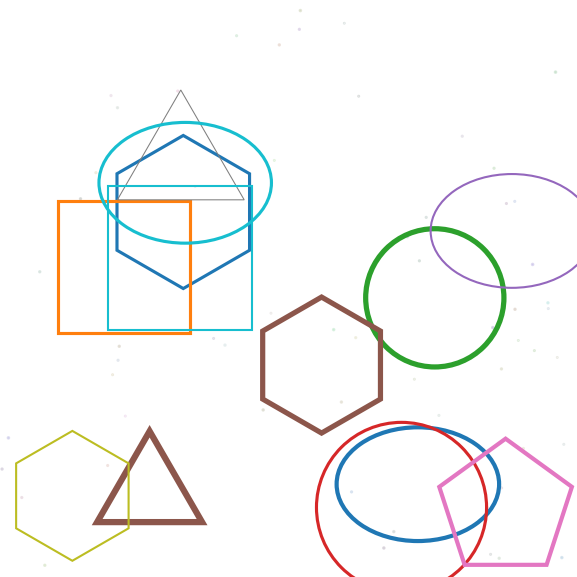[{"shape": "oval", "thickness": 2, "radius": 0.7, "center": [0.724, 0.161]}, {"shape": "hexagon", "thickness": 1.5, "radius": 0.66, "center": [0.317, 0.632]}, {"shape": "square", "thickness": 1.5, "radius": 0.57, "center": [0.215, 0.537]}, {"shape": "circle", "thickness": 2.5, "radius": 0.6, "center": [0.753, 0.483]}, {"shape": "circle", "thickness": 1.5, "radius": 0.74, "center": [0.695, 0.12]}, {"shape": "oval", "thickness": 1, "radius": 0.7, "center": [0.886, 0.599]}, {"shape": "triangle", "thickness": 3, "radius": 0.52, "center": [0.259, 0.147]}, {"shape": "hexagon", "thickness": 2.5, "radius": 0.59, "center": [0.557, 0.367]}, {"shape": "pentagon", "thickness": 2, "radius": 0.6, "center": [0.875, 0.119]}, {"shape": "triangle", "thickness": 0.5, "radius": 0.63, "center": [0.313, 0.717]}, {"shape": "hexagon", "thickness": 1, "radius": 0.56, "center": [0.125, 0.141]}, {"shape": "oval", "thickness": 1.5, "radius": 0.75, "center": [0.321, 0.683]}, {"shape": "square", "thickness": 1, "radius": 0.62, "center": [0.311, 0.552]}]